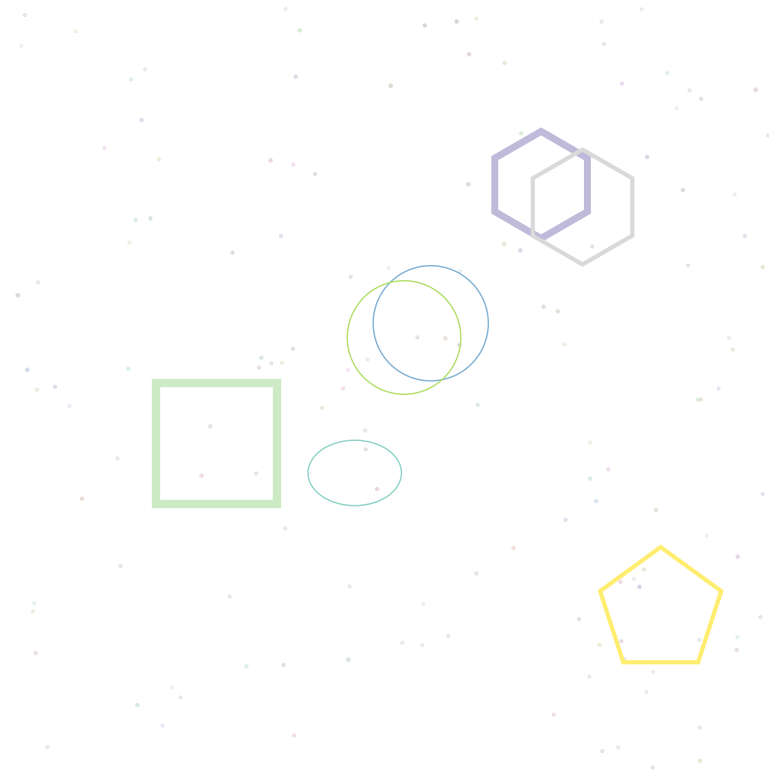[{"shape": "oval", "thickness": 0.5, "radius": 0.3, "center": [0.461, 0.386]}, {"shape": "hexagon", "thickness": 2.5, "radius": 0.35, "center": [0.703, 0.76]}, {"shape": "circle", "thickness": 0.5, "radius": 0.37, "center": [0.559, 0.58]}, {"shape": "circle", "thickness": 0.5, "radius": 0.37, "center": [0.525, 0.562]}, {"shape": "hexagon", "thickness": 1.5, "radius": 0.37, "center": [0.757, 0.731]}, {"shape": "square", "thickness": 3, "radius": 0.39, "center": [0.281, 0.424]}, {"shape": "pentagon", "thickness": 1.5, "radius": 0.41, "center": [0.858, 0.207]}]